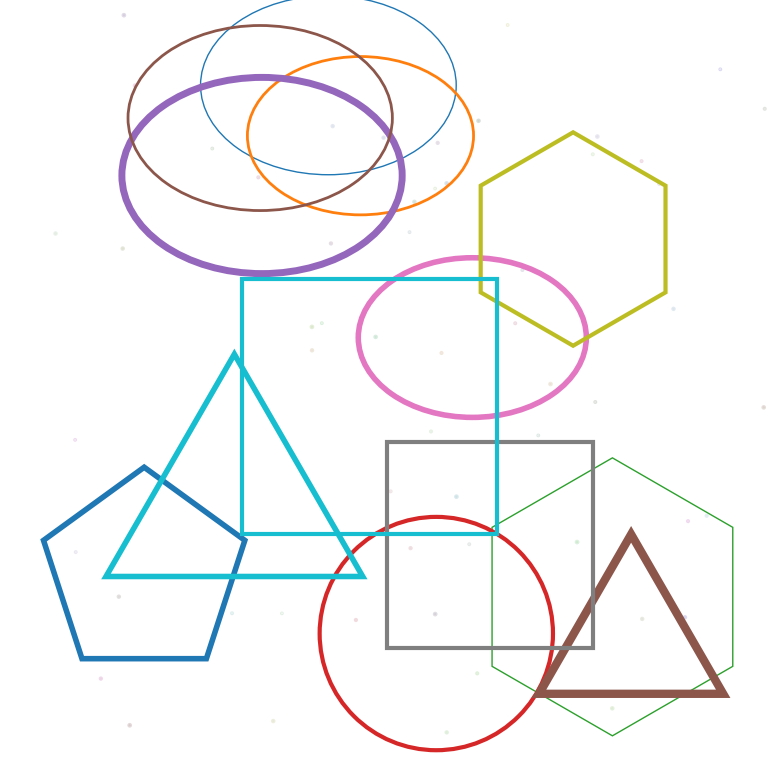[{"shape": "pentagon", "thickness": 2, "radius": 0.69, "center": [0.187, 0.256]}, {"shape": "oval", "thickness": 0.5, "radius": 0.83, "center": [0.426, 0.889]}, {"shape": "oval", "thickness": 1, "radius": 0.73, "center": [0.468, 0.824]}, {"shape": "hexagon", "thickness": 0.5, "radius": 0.9, "center": [0.795, 0.225]}, {"shape": "circle", "thickness": 1.5, "radius": 0.76, "center": [0.567, 0.177]}, {"shape": "oval", "thickness": 2.5, "radius": 0.91, "center": [0.34, 0.772]}, {"shape": "triangle", "thickness": 3, "radius": 0.69, "center": [0.82, 0.168]}, {"shape": "oval", "thickness": 1, "radius": 0.86, "center": [0.338, 0.847]}, {"shape": "oval", "thickness": 2, "radius": 0.74, "center": [0.613, 0.562]}, {"shape": "square", "thickness": 1.5, "radius": 0.67, "center": [0.637, 0.293]}, {"shape": "hexagon", "thickness": 1.5, "radius": 0.69, "center": [0.744, 0.69]}, {"shape": "square", "thickness": 1.5, "radius": 0.83, "center": [0.48, 0.472]}, {"shape": "triangle", "thickness": 2, "radius": 0.96, "center": [0.304, 0.348]}]